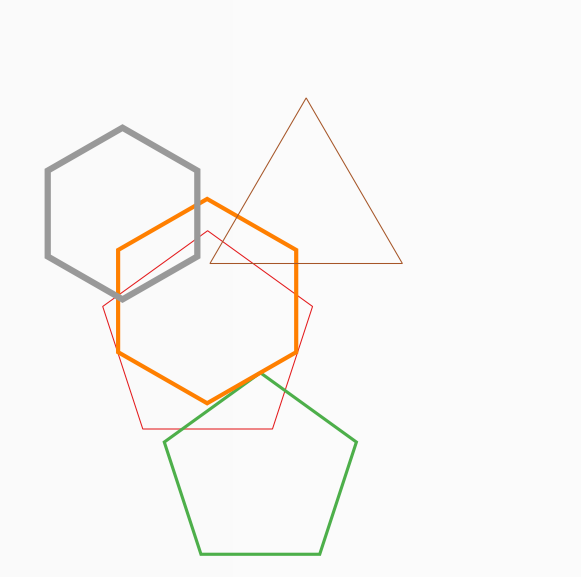[{"shape": "pentagon", "thickness": 0.5, "radius": 0.95, "center": [0.357, 0.41]}, {"shape": "pentagon", "thickness": 1.5, "radius": 0.87, "center": [0.448, 0.18]}, {"shape": "hexagon", "thickness": 2, "radius": 0.88, "center": [0.356, 0.478]}, {"shape": "triangle", "thickness": 0.5, "radius": 0.96, "center": [0.527, 0.638]}, {"shape": "hexagon", "thickness": 3, "radius": 0.74, "center": [0.211, 0.629]}]